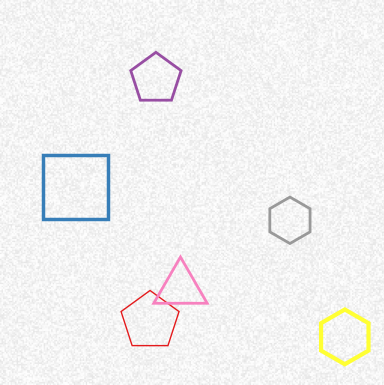[{"shape": "pentagon", "thickness": 1, "radius": 0.4, "center": [0.39, 0.166]}, {"shape": "square", "thickness": 2.5, "radius": 0.42, "center": [0.196, 0.514]}, {"shape": "pentagon", "thickness": 2, "radius": 0.34, "center": [0.405, 0.795]}, {"shape": "hexagon", "thickness": 3, "radius": 0.36, "center": [0.896, 0.125]}, {"shape": "triangle", "thickness": 2, "radius": 0.4, "center": [0.469, 0.252]}, {"shape": "hexagon", "thickness": 2, "radius": 0.3, "center": [0.753, 0.428]}]